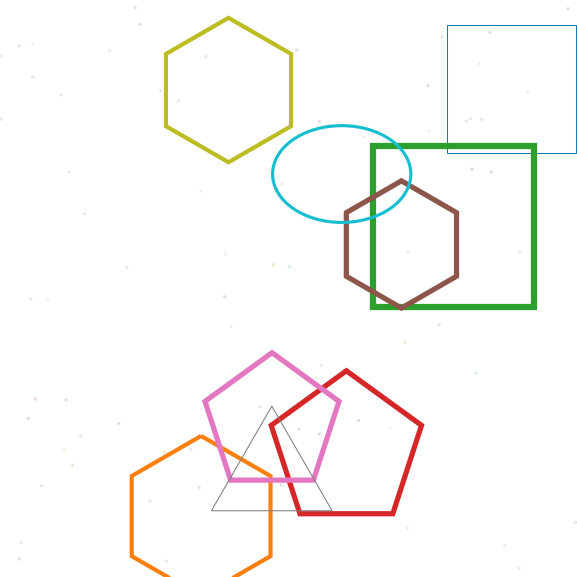[{"shape": "square", "thickness": 0.5, "radius": 0.56, "center": [0.886, 0.846]}, {"shape": "hexagon", "thickness": 2, "radius": 0.69, "center": [0.348, 0.105]}, {"shape": "square", "thickness": 3, "radius": 0.7, "center": [0.785, 0.607]}, {"shape": "pentagon", "thickness": 2.5, "radius": 0.68, "center": [0.6, 0.22]}, {"shape": "hexagon", "thickness": 2.5, "radius": 0.55, "center": [0.695, 0.576]}, {"shape": "pentagon", "thickness": 2.5, "radius": 0.61, "center": [0.471, 0.266]}, {"shape": "triangle", "thickness": 0.5, "radius": 0.6, "center": [0.471, 0.175]}, {"shape": "hexagon", "thickness": 2, "radius": 0.63, "center": [0.396, 0.843]}, {"shape": "oval", "thickness": 1.5, "radius": 0.6, "center": [0.592, 0.698]}]